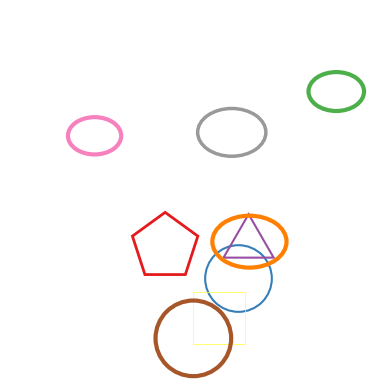[{"shape": "pentagon", "thickness": 2, "radius": 0.45, "center": [0.429, 0.359]}, {"shape": "circle", "thickness": 1.5, "radius": 0.43, "center": [0.619, 0.277]}, {"shape": "oval", "thickness": 3, "radius": 0.36, "center": [0.873, 0.762]}, {"shape": "triangle", "thickness": 1.5, "radius": 0.38, "center": [0.646, 0.368]}, {"shape": "oval", "thickness": 3, "radius": 0.48, "center": [0.648, 0.372]}, {"shape": "square", "thickness": 0.5, "radius": 0.34, "center": [0.569, 0.173]}, {"shape": "circle", "thickness": 3, "radius": 0.49, "center": [0.502, 0.121]}, {"shape": "oval", "thickness": 3, "radius": 0.35, "center": [0.246, 0.647]}, {"shape": "oval", "thickness": 2.5, "radius": 0.44, "center": [0.602, 0.656]}]